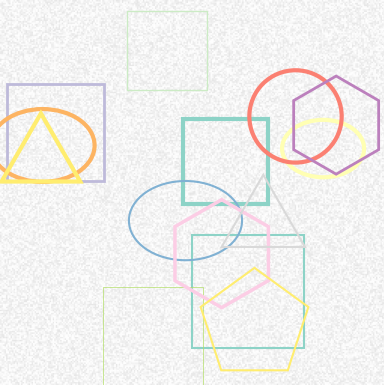[{"shape": "square", "thickness": 3, "radius": 0.55, "center": [0.585, 0.581]}, {"shape": "square", "thickness": 1.5, "radius": 0.73, "center": [0.644, 0.244]}, {"shape": "oval", "thickness": 3, "radius": 0.53, "center": [0.839, 0.614]}, {"shape": "square", "thickness": 2, "radius": 0.63, "center": [0.144, 0.657]}, {"shape": "circle", "thickness": 3, "radius": 0.6, "center": [0.768, 0.698]}, {"shape": "oval", "thickness": 1.5, "radius": 0.73, "center": [0.482, 0.427]}, {"shape": "oval", "thickness": 3, "radius": 0.68, "center": [0.111, 0.622]}, {"shape": "square", "thickness": 0.5, "radius": 0.65, "center": [0.398, 0.124]}, {"shape": "hexagon", "thickness": 2.5, "radius": 0.7, "center": [0.576, 0.341]}, {"shape": "triangle", "thickness": 1.5, "radius": 0.62, "center": [0.684, 0.421]}, {"shape": "hexagon", "thickness": 2, "radius": 0.64, "center": [0.873, 0.675]}, {"shape": "square", "thickness": 1, "radius": 0.52, "center": [0.434, 0.869]}, {"shape": "pentagon", "thickness": 1.5, "radius": 0.74, "center": [0.661, 0.157]}, {"shape": "triangle", "thickness": 3, "radius": 0.59, "center": [0.106, 0.587]}]